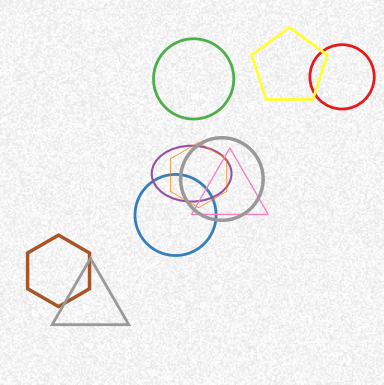[{"shape": "circle", "thickness": 2, "radius": 0.42, "center": [0.888, 0.8]}, {"shape": "circle", "thickness": 2, "radius": 0.53, "center": [0.456, 0.442]}, {"shape": "circle", "thickness": 2, "radius": 0.52, "center": [0.503, 0.795]}, {"shape": "oval", "thickness": 1.5, "radius": 0.52, "center": [0.498, 0.549]}, {"shape": "hexagon", "thickness": 0.5, "radius": 0.42, "center": [0.516, 0.545]}, {"shape": "pentagon", "thickness": 2, "radius": 0.52, "center": [0.752, 0.825]}, {"shape": "hexagon", "thickness": 2.5, "radius": 0.46, "center": [0.152, 0.296]}, {"shape": "triangle", "thickness": 1, "radius": 0.58, "center": [0.597, 0.501]}, {"shape": "circle", "thickness": 2.5, "radius": 0.54, "center": [0.576, 0.535]}, {"shape": "triangle", "thickness": 2, "radius": 0.57, "center": [0.235, 0.214]}]